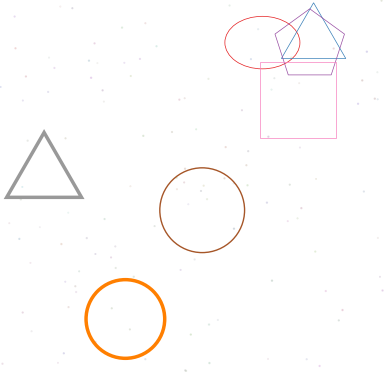[{"shape": "oval", "thickness": 0.5, "radius": 0.49, "center": [0.682, 0.889]}, {"shape": "triangle", "thickness": 0.5, "radius": 0.48, "center": [0.814, 0.896]}, {"shape": "pentagon", "thickness": 0.5, "radius": 0.47, "center": [0.805, 0.882]}, {"shape": "circle", "thickness": 2.5, "radius": 0.51, "center": [0.326, 0.171]}, {"shape": "circle", "thickness": 1, "radius": 0.55, "center": [0.525, 0.454]}, {"shape": "square", "thickness": 0.5, "radius": 0.49, "center": [0.775, 0.74]}, {"shape": "triangle", "thickness": 2.5, "radius": 0.56, "center": [0.115, 0.544]}]